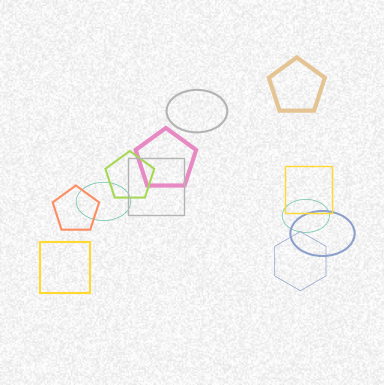[{"shape": "oval", "thickness": 0.5, "radius": 0.35, "center": [0.269, 0.477]}, {"shape": "oval", "thickness": 0.5, "radius": 0.31, "center": [0.794, 0.439]}, {"shape": "pentagon", "thickness": 1.5, "radius": 0.32, "center": [0.197, 0.455]}, {"shape": "hexagon", "thickness": 0.5, "radius": 0.38, "center": [0.78, 0.322]}, {"shape": "oval", "thickness": 1.5, "radius": 0.42, "center": [0.838, 0.394]}, {"shape": "pentagon", "thickness": 3, "radius": 0.41, "center": [0.431, 0.585]}, {"shape": "pentagon", "thickness": 1.5, "radius": 0.33, "center": [0.337, 0.541]}, {"shape": "square", "thickness": 1.5, "radius": 0.33, "center": [0.17, 0.305]}, {"shape": "square", "thickness": 1, "radius": 0.3, "center": [0.801, 0.507]}, {"shape": "pentagon", "thickness": 3, "radius": 0.38, "center": [0.771, 0.774]}, {"shape": "square", "thickness": 1, "radius": 0.37, "center": [0.406, 0.516]}, {"shape": "oval", "thickness": 1.5, "radius": 0.39, "center": [0.511, 0.711]}]